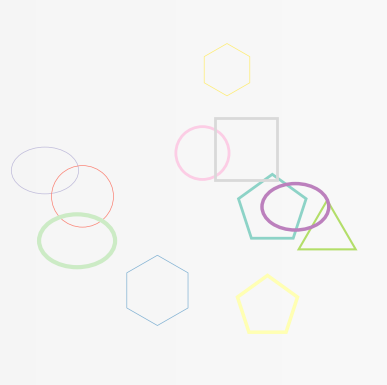[{"shape": "pentagon", "thickness": 2, "radius": 0.46, "center": [0.703, 0.455]}, {"shape": "pentagon", "thickness": 2.5, "radius": 0.41, "center": [0.69, 0.203]}, {"shape": "oval", "thickness": 0.5, "radius": 0.43, "center": [0.116, 0.557]}, {"shape": "circle", "thickness": 0.5, "radius": 0.4, "center": [0.213, 0.49]}, {"shape": "hexagon", "thickness": 0.5, "radius": 0.46, "center": [0.406, 0.246]}, {"shape": "triangle", "thickness": 1.5, "radius": 0.42, "center": [0.844, 0.395]}, {"shape": "circle", "thickness": 2, "radius": 0.34, "center": [0.522, 0.602]}, {"shape": "square", "thickness": 2, "radius": 0.4, "center": [0.635, 0.613]}, {"shape": "oval", "thickness": 2.5, "radius": 0.43, "center": [0.762, 0.463]}, {"shape": "oval", "thickness": 3, "radius": 0.49, "center": [0.199, 0.375]}, {"shape": "hexagon", "thickness": 0.5, "radius": 0.34, "center": [0.586, 0.819]}]